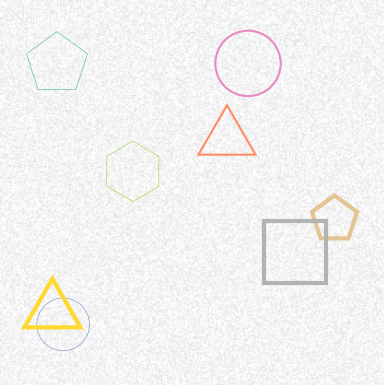[{"shape": "pentagon", "thickness": 0.5, "radius": 0.42, "center": [0.148, 0.835]}, {"shape": "triangle", "thickness": 1.5, "radius": 0.43, "center": [0.59, 0.641]}, {"shape": "circle", "thickness": 0.5, "radius": 0.34, "center": [0.164, 0.157]}, {"shape": "circle", "thickness": 1.5, "radius": 0.42, "center": [0.644, 0.835]}, {"shape": "hexagon", "thickness": 0.5, "radius": 0.39, "center": [0.345, 0.555]}, {"shape": "triangle", "thickness": 3, "radius": 0.42, "center": [0.136, 0.192]}, {"shape": "pentagon", "thickness": 3, "radius": 0.31, "center": [0.869, 0.431]}, {"shape": "square", "thickness": 3, "radius": 0.4, "center": [0.766, 0.346]}]